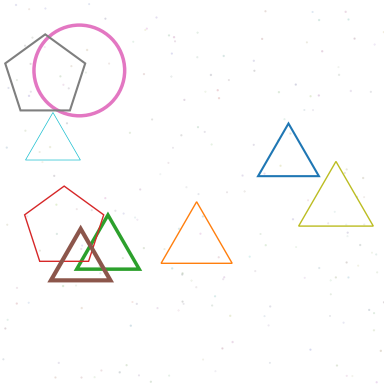[{"shape": "triangle", "thickness": 1.5, "radius": 0.46, "center": [0.749, 0.588]}, {"shape": "triangle", "thickness": 1, "radius": 0.53, "center": [0.511, 0.369]}, {"shape": "triangle", "thickness": 2.5, "radius": 0.47, "center": [0.28, 0.348]}, {"shape": "pentagon", "thickness": 1, "radius": 0.54, "center": [0.167, 0.409]}, {"shape": "triangle", "thickness": 3, "radius": 0.45, "center": [0.21, 0.316]}, {"shape": "circle", "thickness": 2.5, "radius": 0.59, "center": [0.206, 0.817]}, {"shape": "pentagon", "thickness": 1.5, "radius": 0.55, "center": [0.117, 0.802]}, {"shape": "triangle", "thickness": 1, "radius": 0.56, "center": [0.873, 0.469]}, {"shape": "triangle", "thickness": 0.5, "radius": 0.41, "center": [0.138, 0.626]}]